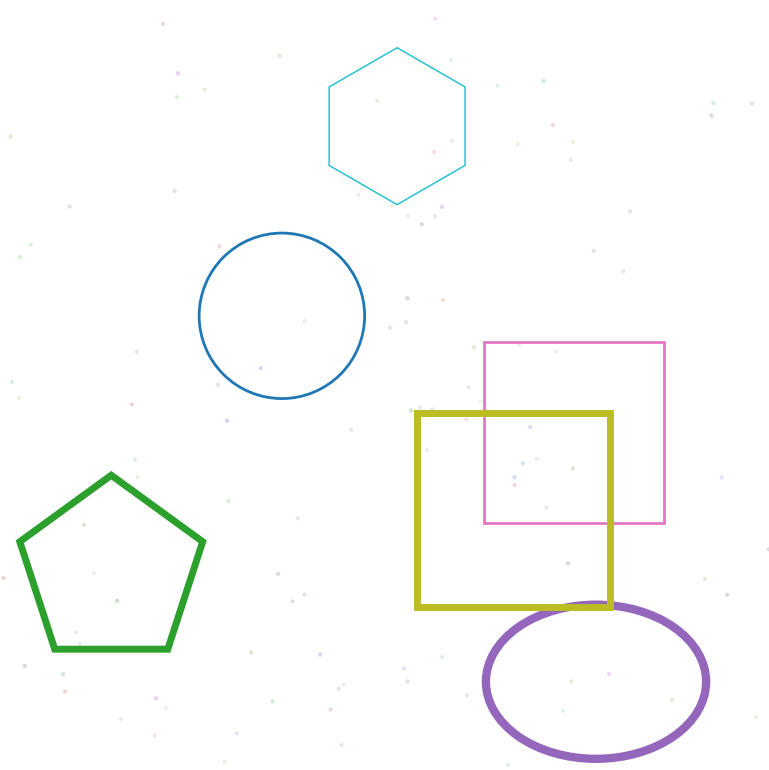[{"shape": "circle", "thickness": 1, "radius": 0.54, "center": [0.366, 0.59]}, {"shape": "pentagon", "thickness": 2.5, "radius": 0.62, "center": [0.144, 0.258]}, {"shape": "oval", "thickness": 3, "radius": 0.71, "center": [0.774, 0.115]}, {"shape": "square", "thickness": 1, "radius": 0.59, "center": [0.745, 0.438]}, {"shape": "square", "thickness": 2.5, "radius": 0.63, "center": [0.667, 0.338]}, {"shape": "hexagon", "thickness": 0.5, "radius": 0.51, "center": [0.516, 0.836]}]